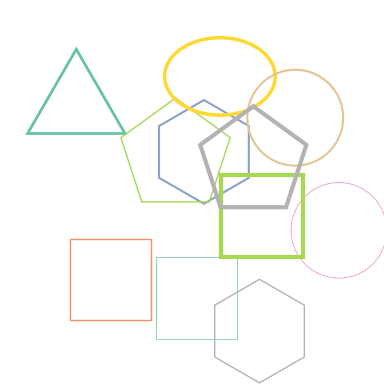[{"shape": "triangle", "thickness": 2, "radius": 0.73, "center": [0.198, 0.726]}, {"shape": "square", "thickness": 0.5, "radius": 0.53, "center": [0.511, 0.226]}, {"shape": "square", "thickness": 1, "radius": 0.52, "center": [0.287, 0.273]}, {"shape": "hexagon", "thickness": 1.5, "radius": 0.67, "center": [0.53, 0.605]}, {"shape": "circle", "thickness": 0.5, "radius": 0.62, "center": [0.88, 0.402]}, {"shape": "pentagon", "thickness": 1, "radius": 0.75, "center": [0.456, 0.596]}, {"shape": "square", "thickness": 3, "radius": 0.53, "center": [0.68, 0.44]}, {"shape": "oval", "thickness": 2.5, "radius": 0.72, "center": [0.571, 0.801]}, {"shape": "circle", "thickness": 1.5, "radius": 0.62, "center": [0.767, 0.694]}, {"shape": "hexagon", "thickness": 1, "radius": 0.67, "center": [0.674, 0.14]}, {"shape": "pentagon", "thickness": 3, "radius": 0.72, "center": [0.658, 0.579]}]